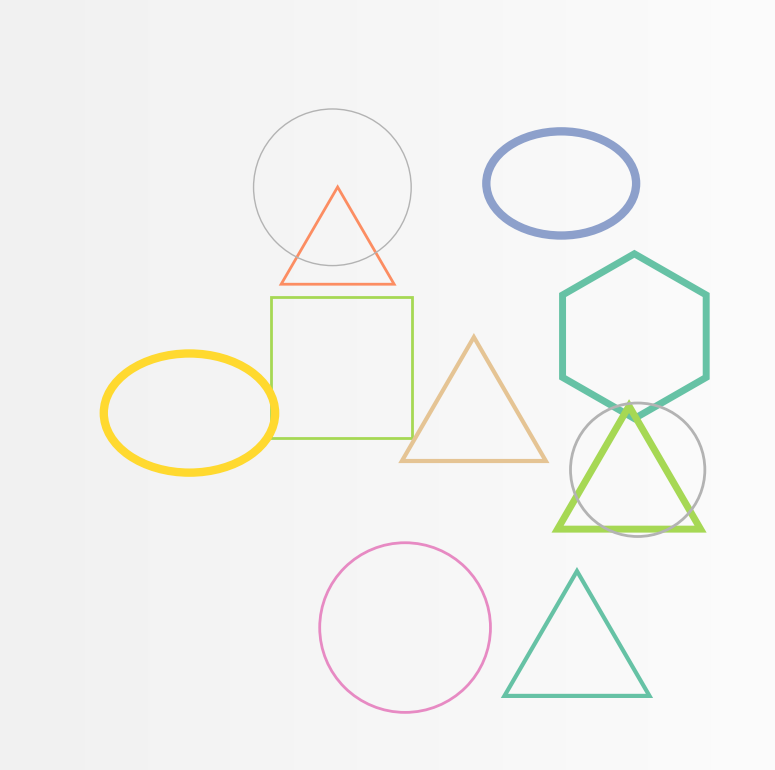[{"shape": "hexagon", "thickness": 2.5, "radius": 0.54, "center": [0.819, 0.563]}, {"shape": "triangle", "thickness": 1.5, "radius": 0.54, "center": [0.744, 0.15]}, {"shape": "triangle", "thickness": 1, "radius": 0.42, "center": [0.436, 0.673]}, {"shape": "oval", "thickness": 3, "radius": 0.48, "center": [0.724, 0.762]}, {"shape": "circle", "thickness": 1, "radius": 0.55, "center": [0.523, 0.185]}, {"shape": "square", "thickness": 1, "radius": 0.46, "center": [0.44, 0.522]}, {"shape": "triangle", "thickness": 2.5, "radius": 0.53, "center": [0.812, 0.366]}, {"shape": "oval", "thickness": 3, "radius": 0.55, "center": [0.244, 0.464]}, {"shape": "triangle", "thickness": 1.5, "radius": 0.54, "center": [0.611, 0.455]}, {"shape": "circle", "thickness": 1, "radius": 0.43, "center": [0.823, 0.39]}, {"shape": "circle", "thickness": 0.5, "radius": 0.51, "center": [0.429, 0.757]}]